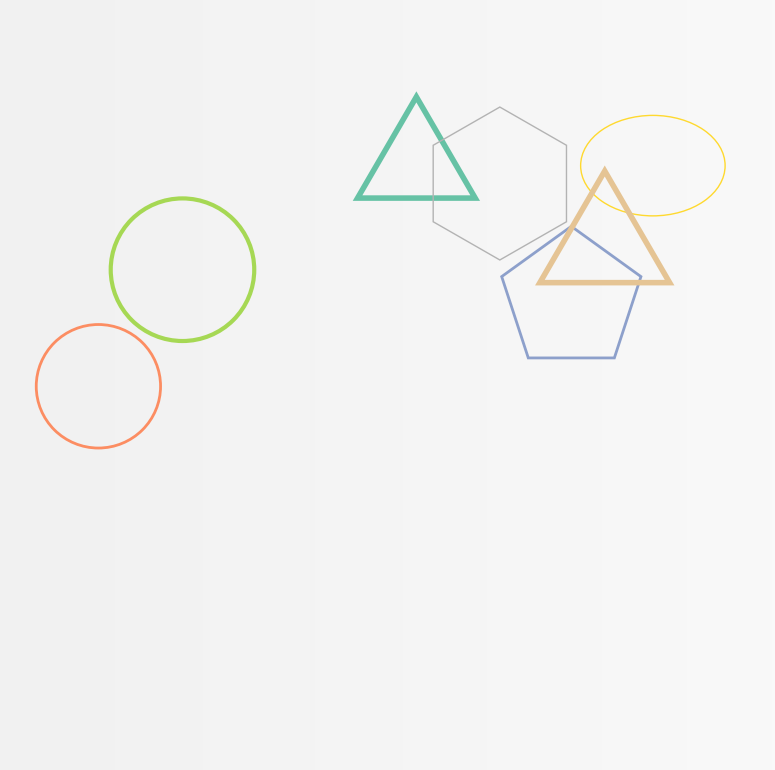[{"shape": "triangle", "thickness": 2, "radius": 0.44, "center": [0.537, 0.787]}, {"shape": "circle", "thickness": 1, "radius": 0.4, "center": [0.127, 0.498]}, {"shape": "pentagon", "thickness": 1, "radius": 0.47, "center": [0.737, 0.612]}, {"shape": "circle", "thickness": 1.5, "radius": 0.46, "center": [0.235, 0.65]}, {"shape": "oval", "thickness": 0.5, "radius": 0.47, "center": [0.842, 0.785]}, {"shape": "triangle", "thickness": 2, "radius": 0.48, "center": [0.78, 0.681]}, {"shape": "hexagon", "thickness": 0.5, "radius": 0.5, "center": [0.645, 0.762]}]